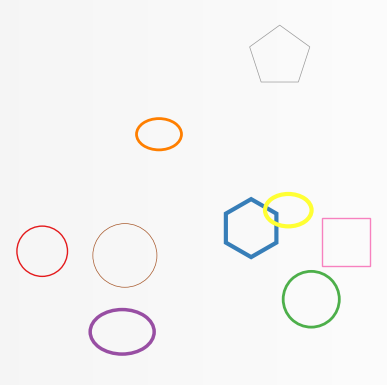[{"shape": "circle", "thickness": 1, "radius": 0.33, "center": [0.109, 0.347]}, {"shape": "hexagon", "thickness": 3, "radius": 0.38, "center": [0.648, 0.407]}, {"shape": "circle", "thickness": 2, "radius": 0.36, "center": [0.803, 0.223]}, {"shape": "oval", "thickness": 2.5, "radius": 0.41, "center": [0.315, 0.138]}, {"shape": "oval", "thickness": 2, "radius": 0.29, "center": [0.41, 0.651]}, {"shape": "oval", "thickness": 3, "radius": 0.3, "center": [0.744, 0.454]}, {"shape": "circle", "thickness": 0.5, "radius": 0.41, "center": [0.322, 0.337]}, {"shape": "square", "thickness": 1, "radius": 0.31, "center": [0.893, 0.373]}, {"shape": "pentagon", "thickness": 0.5, "radius": 0.41, "center": [0.722, 0.853]}]